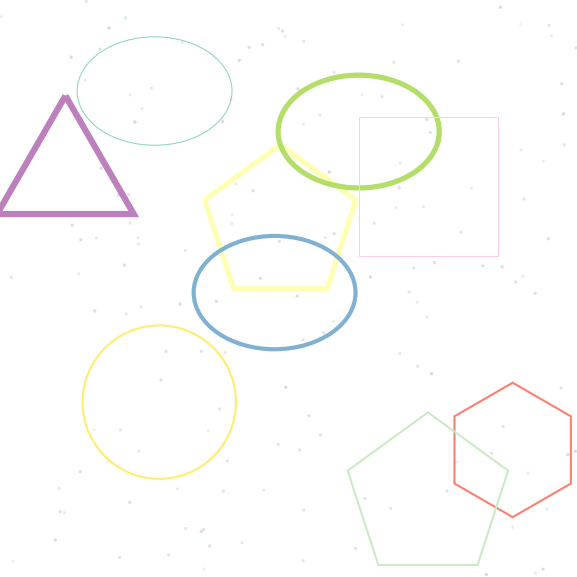[{"shape": "oval", "thickness": 0.5, "radius": 0.67, "center": [0.268, 0.841]}, {"shape": "pentagon", "thickness": 2.5, "radius": 0.69, "center": [0.485, 0.61]}, {"shape": "hexagon", "thickness": 1, "radius": 0.58, "center": [0.888, 0.22]}, {"shape": "oval", "thickness": 2, "radius": 0.7, "center": [0.475, 0.492]}, {"shape": "oval", "thickness": 2.5, "radius": 0.7, "center": [0.621, 0.771]}, {"shape": "square", "thickness": 0.5, "radius": 0.6, "center": [0.741, 0.677]}, {"shape": "triangle", "thickness": 3, "radius": 0.68, "center": [0.113, 0.697]}, {"shape": "pentagon", "thickness": 1, "radius": 0.73, "center": [0.741, 0.139]}, {"shape": "circle", "thickness": 1, "radius": 0.66, "center": [0.276, 0.303]}]